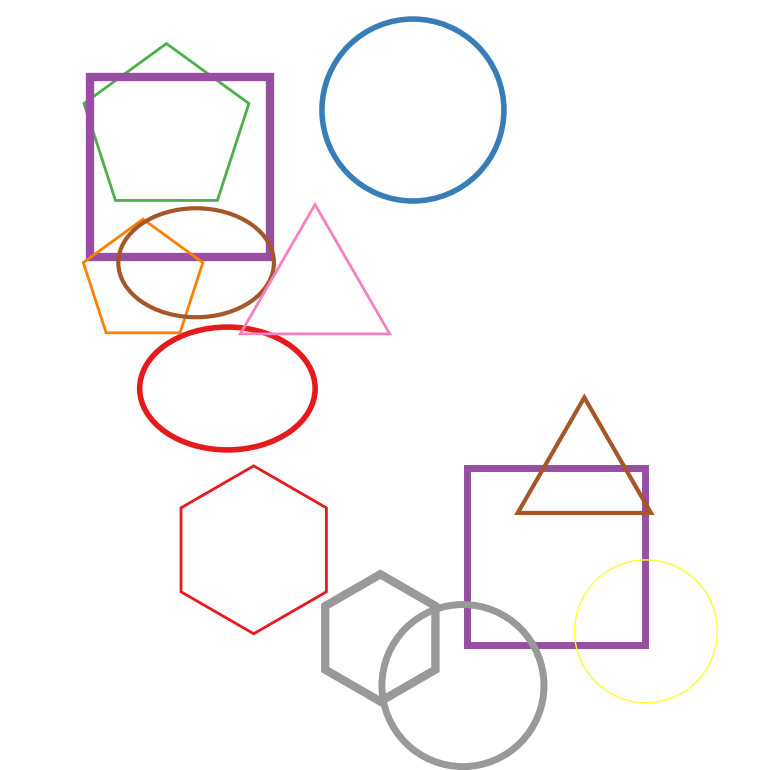[{"shape": "hexagon", "thickness": 1, "radius": 0.55, "center": [0.329, 0.286]}, {"shape": "oval", "thickness": 2, "radius": 0.57, "center": [0.295, 0.495]}, {"shape": "circle", "thickness": 2, "radius": 0.59, "center": [0.536, 0.857]}, {"shape": "pentagon", "thickness": 1, "radius": 0.56, "center": [0.216, 0.831]}, {"shape": "square", "thickness": 3, "radius": 0.58, "center": [0.233, 0.783]}, {"shape": "square", "thickness": 2.5, "radius": 0.58, "center": [0.722, 0.277]}, {"shape": "pentagon", "thickness": 1, "radius": 0.41, "center": [0.186, 0.634]}, {"shape": "circle", "thickness": 0.5, "radius": 0.46, "center": [0.839, 0.18]}, {"shape": "triangle", "thickness": 1.5, "radius": 0.5, "center": [0.759, 0.384]}, {"shape": "oval", "thickness": 1.5, "radius": 0.51, "center": [0.255, 0.659]}, {"shape": "triangle", "thickness": 1, "radius": 0.56, "center": [0.409, 0.622]}, {"shape": "circle", "thickness": 2.5, "radius": 0.53, "center": [0.601, 0.11]}, {"shape": "hexagon", "thickness": 3, "radius": 0.41, "center": [0.494, 0.172]}]